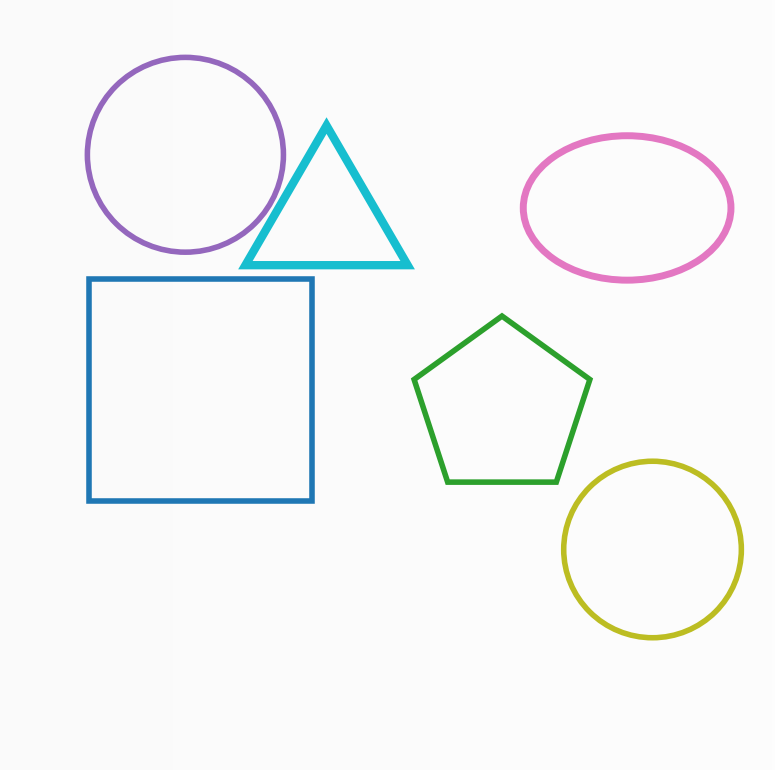[{"shape": "square", "thickness": 2, "radius": 0.72, "center": [0.259, 0.493]}, {"shape": "pentagon", "thickness": 2, "radius": 0.6, "center": [0.648, 0.47]}, {"shape": "circle", "thickness": 2, "radius": 0.63, "center": [0.239, 0.799]}, {"shape": "oval", "thickness": 2.5, "radius": 0.67, "center": [0.809, 0.73]}, {"shape": "circle", "thickness": 2, "radius": 0.57, "center": [0.842, 0.286]}, {"shape": "triangle", "thickness": 3, "radius": 0.6, "center": [0.421, 0.716]}]